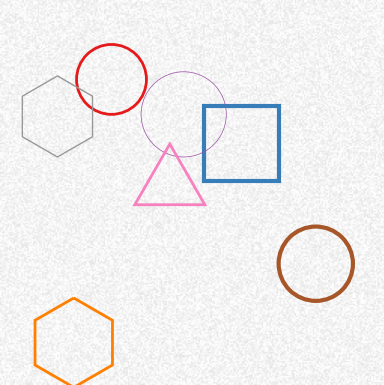[{"shape": "circle", "thickness": 2, "radius": 0.45, "center": [0.29, 0.794]}, {"shape": "square", "thickness": 3, "radius": 0.49, "center": [0.628, 0.628]}, {"shape": "circle", "thickness": 0.5, "radius": 0.55, "center": [0.477, 0.703]}, {"shape": "hexagon", "thickness": 2, "radius": 0.58, "center": [0.192, 0.11]}, {"shape": "circle", "thickness": 3, "radius": 0.48, "center": [0.82, 0.315]}, {"shape": "triangle", "thickness": 2, "radius": 0.53, "center": [0.441, 0.521]}, {"shape": "hexagon", "thickness": 1, "radius": 0.53, "center": [0.149, 0.698]}]